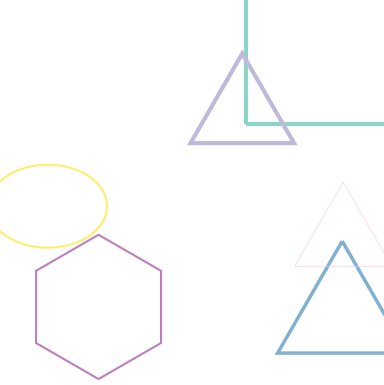[{"shape": "square", "thickness": 3, "radius": 0.94, "center": [0.826, 0.866]}, {"shape": "triangle", "thickness": 3, "radius": 0.78, "center": [0.629, 0.706]}, {"shape": "triangle", "thickness": 2.5, "radius": 0.97, "center": [0.889, 0.18]}, {"shape": "triangle", "thickness": 0.5, "radius": 0.73, "center": [0.891, 0.381]}, {"shape": "hexagon", "thickness": 1.5, "radius": 0.94, "center": [0.256, 0.203]}, {"shape": "oval", "thickness": 1.5, "radius": 0.77, "center": [0.124, 0.464]}]